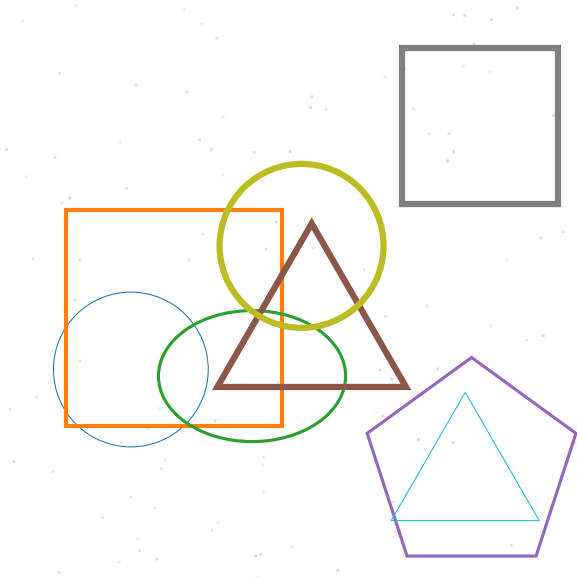[{"shape": "circle", "thickness": 0.5, "radius": 0.67, "center": [0.227, 0.359]}, {"shape": "square", "thickness": 2, "radius": 0.94, "center": [0.302, 0.448]}, {"shape": "oval", "thickness": 1.5, "radius": 0.81, "center": [0.436, 0.348]}, {"shape": "pentagon", "thickness": 1.5, "radius": 0.95, "center": [0.817, 0.19]}, {"shape": "triangle", "thickness": 3, "radius": 0.94, "center": [0.54, 0.423]}, {"shape": "square", "thickness": 3, "radius": 0.68, "center": [0.831, 0.781]}, {"shape": "circle", "thickness": 3, "radius": 0.71, "center": [0.522, 0.573]}, {"shape": "triangle", "thickness": 0.5, "radius": 0.74, "center": [0.806, 0.172]}]